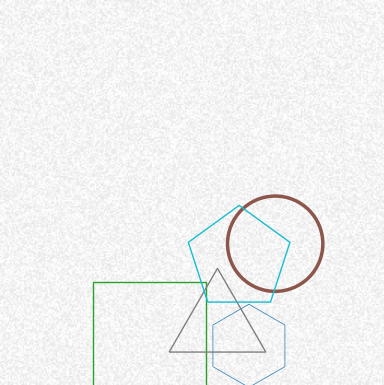[{"shape": "hexagon", "thickness": 0.5, "radius": 0.54, "center": [0.647, 0.102]}, {"shape": "square", "thickness": 1, "radius": 0.73, "center": [0.389, 0.122]}, {"shape": "circle", "thickness": 2.5, "radius": 0.62, "center": [0.715, 0.367]}, {"shape": "triangle", "thickness": 1, "radius": 0.73, "center": [0.565, 0.158]}, {"shape": "pentagon", "thickness": 1, "radius": 0.69, "center": [0.621, 0.328]}]